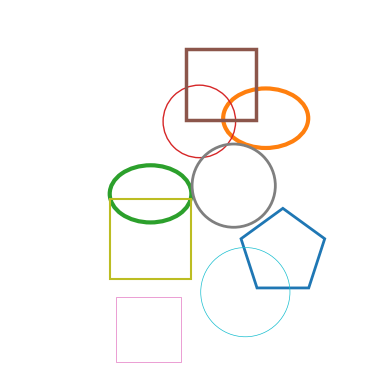[{"shape": "pentagon", "thickness": 2, "radius": 0.57, "center": [0.735, 0.345]}, {"shape": "oval", "thickness": 3, "radius": 0.55, "center": [0.69, 0.693]}, {"shape": "oval", "thickness": 3, "radius": 0.53, "center": [0.391, 0.496]}, {"shape": "circle", "thickness": 1, "radius": 0.47, "center": [0.518, 0.685]}, {"shape": "square", "thickness": 2.5, "radius": 0.46, "center": [0.574, 0.78]}, {"shape": "square", "thickness": 0.5, "radius": 0.42, "center": [0.386, 0.145]}, {"shape": "circle", "thickness": 2, "radius": 0.54, "center": [0.607, 0.518]}, {"shape": "square", "thickness": 1.5, "radius": 0.52, "center": [0.391, 0.379]}, {"shape": "circle", "thickness": 0.5, "radius": 0.58, "center": [0.637, 0.241]}]